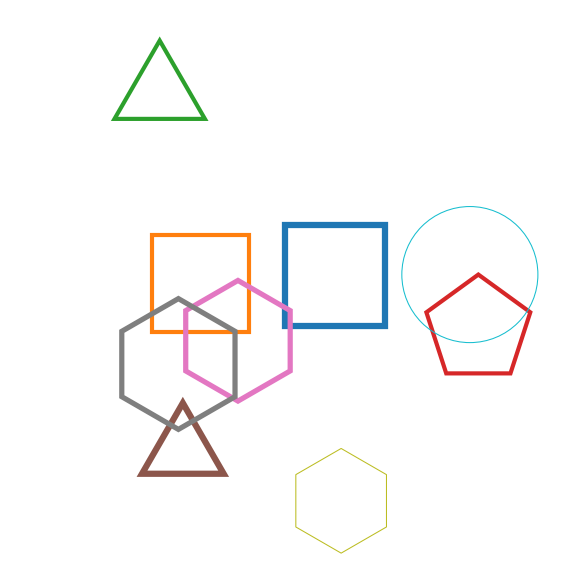[{"shape": "square", "thickness": 3, "radius": 0.43, "center": [0.58, 0.522]}, {"shape": "square", "thickness": 2, "radius": 0.42, "center": [0.347, 0.508]}, {"shape": "triangle", "thickness": 2, "radius": 0.45, "center": [0.277, 0.838]}, {"shape": "pentagon", "thickness": 2, "radius": 0.47, "center": [0.828, 0.429]}, {"shape": "triangle", "thickness": 3, "radius": 0.41, "center": [0.317, 0.22]}, {"shape": "hexagon", "thickness": 2.5, "radius": 0.52, "center": [0.412, 0.409]}, {"shape": "hexagon", "thickness": 2.5, "radius": 0.57, "center": [0.309, 0.369]}, {"shape": "hexagon", "thickness": 0.5, "radius": 0.45, "center": [0.591, 0.132]}, {"shape": "circle", "thickness": 0.5, "radius": 0.59, "center": [0.814, 0.524]}]